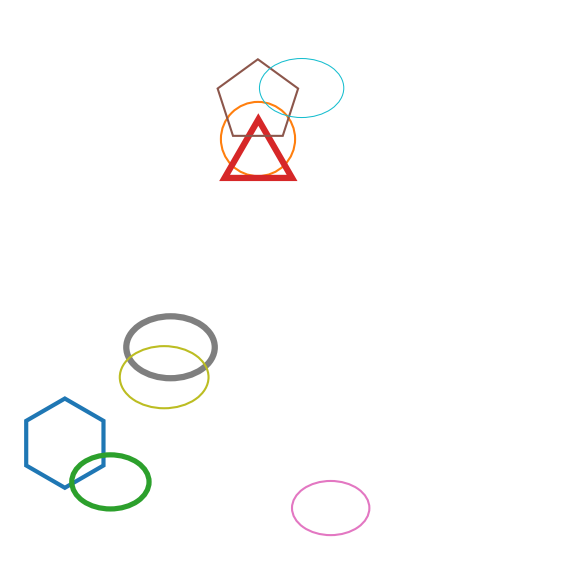[{"shape": "hexagon", "thickness": 2, "radius": 0.39, "center": [0.112, 0.232]}, {"shape": "circle", "thickness": 1, "radius": 0.32, "center": [0.447, 0.758]}, {"shape": "oval", "thickness": 2.5, "radius": 0.33, "center": [0.191, 0.165]}, {"shape": "triangle", "thickness": 3, "radius": 0.34, "center": [0.447, 0.725]}, {"shape": "pentagon", "thickness": 1, "radius": 0.37, "center": [0.447, 0.823]}, {"shape": "oval", "thickness": 1, "radius": 0.33, "center": [0.573, 0.119]}, {"shape": "oval", "thickness": 3, "radius": 0.38, "center": [0.295, 0.398]}, {"shape": "oval", "thickness": 1, "radius": 0.38, "center": [0.284, 0.346]}, {"shape": "oval", "thickness": 0.5, "radius": 0.37, "center": [0.522, 0.847]}]